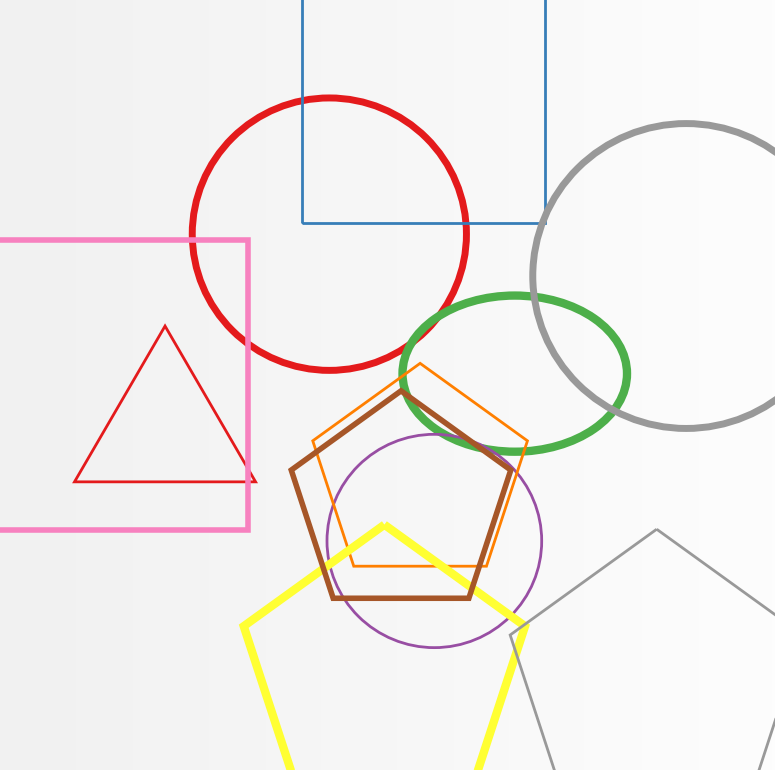[{"shape": "triangle", "thickness": 1, "radius": 0.67, "center": [0.213, 0.442]}, {"shape": "circle", "thickness": 2.5, "radius": 0.88, "center": [0.425, 0.696]}, {"shape": "square", "thickness": 1, "radius": 0.78, "center": [0.547, 0.866]}, {"shape": "oval", "thickness": 3, "radius": 0.72, "center": [0.664, 0.515]}, {"shape": "circle", "thickness": 1, "radius": 0.69, "center": [0.56, 0.297]}, {"shape": "pentagon", "thickness": 1, "radius": 0.73, "center": [0.542, 0.382]}, {"shape": "pentagon", "thickness": 3, "radius": 0.95, "center": [0.496, 0.128]}, {"shape": "pentagon", "thickness": 2, "radius": 0.74, "center": [0.517, 0.343]}, {"shape": "square", "thickness": 2, "radius": 0.94, "center": [0.132, 0.5]}, {"shape": "circle", "thickness": 2.5, "radius": 0.99, "center": [0.885, 0.642]}, {"shape": "pentagon", "thickness": 1, "radius": 0.99, "center": [0.847, 0.114]}]